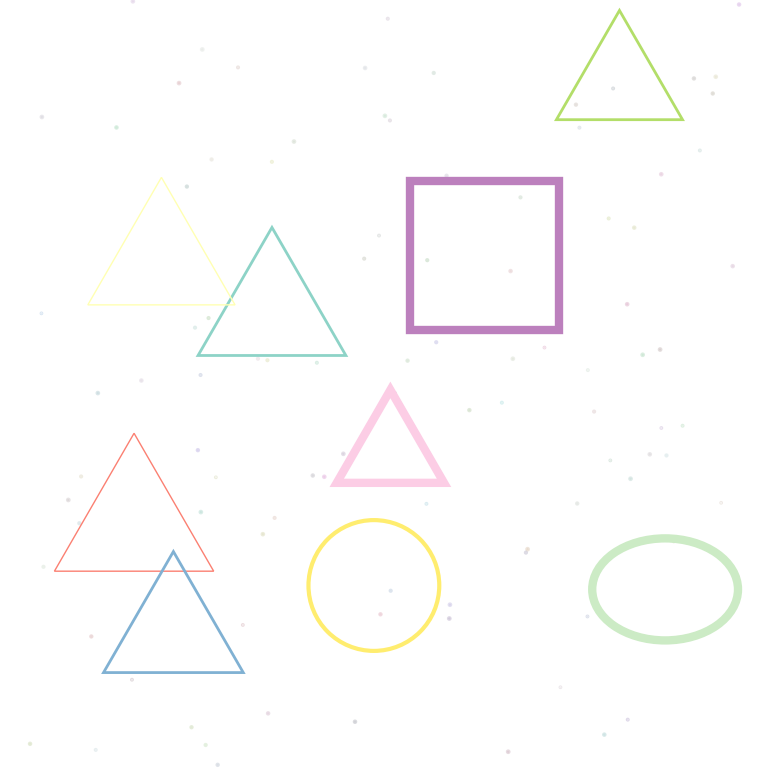[{"shape": "triangle", "thickness": 1, "radius": 0.55, "center": [0.353, 0.594]}, {"shape": "triangle", "thickness": 0.5, "radius": 0.55, "center": [0.21, 0.659]}, {"shape": "triangle", "thickness": 0.5, "radius": 0.6, "center": [0.174, 0.318]}, {"shape": "triangle", "thickness": 1, "radius": 0.52, "center": [0.225, 0.179]}, {"shape": "triangle", "thickness": 1, "radius": 0.47, "center": [0.805, 0.892]}, {"shape": "triangle", "thickness": 3, "radius": 0.4, "center": [0.507, 0.413]}, {"shape": "square", "thickness": 3, "radius": 0.48, "center": [0.629, 0.668]}, {"shape": "oval", "thickness": 3, "radius": 0.47, "center": [0.864, 0.235]}, {"shape": "circle", "thickness": 1.5, "radius": 0.42, "center": [0.486, 0.24]}]